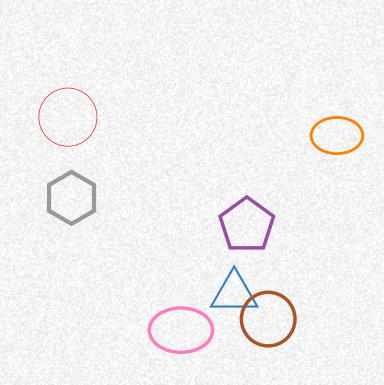[{"shape": "circle", "thickness": 0.5, "radius": 0.38, "center": [0.176, 0.696]}, {"shape": "triangle", "thickness": 1.5, "radius": 0.35, "center": [0.608, 0.239]}, {"shape": "pentagon", "thickness": 2.5, "radius": 0.37, "center": [0.641, 0.415]}, {"shape": "oval", "thickness": 2, "radius": 0.34, "center": [0.875, 0.648]}, {"shape": "circle", "thickness": 2.5, "radius": 0.35, "center": [0.697, 0.171]}, {"shape": "oval", "thickness": 2.5, "radius": 0.41, "center": [0.47, 0.142]}, {"shape": "hexagon", "thickness": 3, "radius": 0.34, "center": [0.186, 0.486]}]